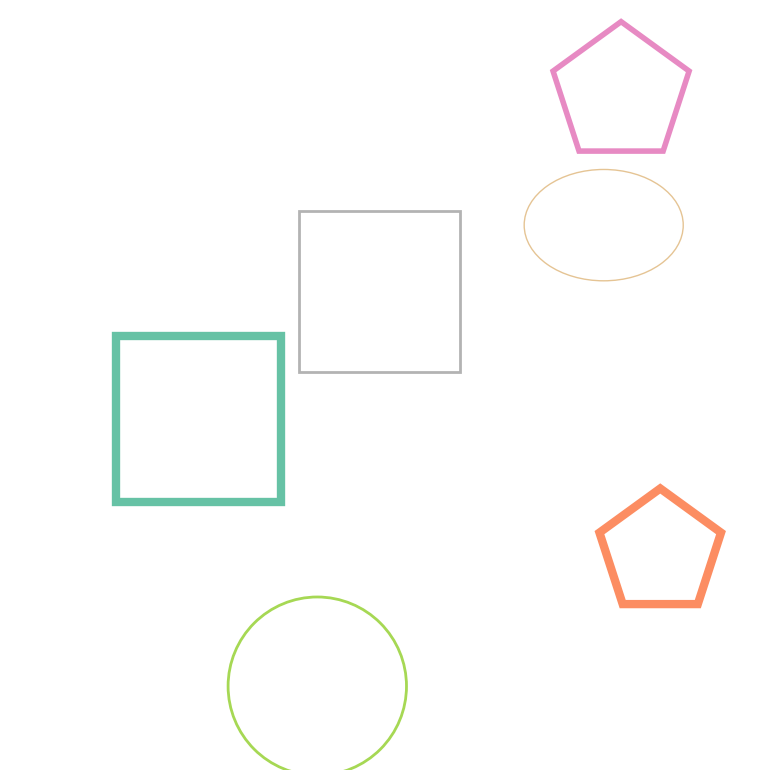[{"shape": "square", "thickness": 3, "radius": 0.54, "center": [0.257, 0.456]}, {"shape": "pentagon", "thickness": 3, "radius": 0.42, "center": [0.857, 0.283]}, {"shape": "pentagon", "thickness": 2, "radius": 0.46, "center": [0.807, 0.879]}, {"shape": "circle", "thickness": 1, "radius": 0.58, "center": [0.412, 0.109]}, {"shape": "oval", "thickness": 0.5, "radius": 0.52, "center": [0.784, 0.708]}, {"shape": "square", "thickness": 1, "radius": 0.52, "center": [0.493, 0.621]}]